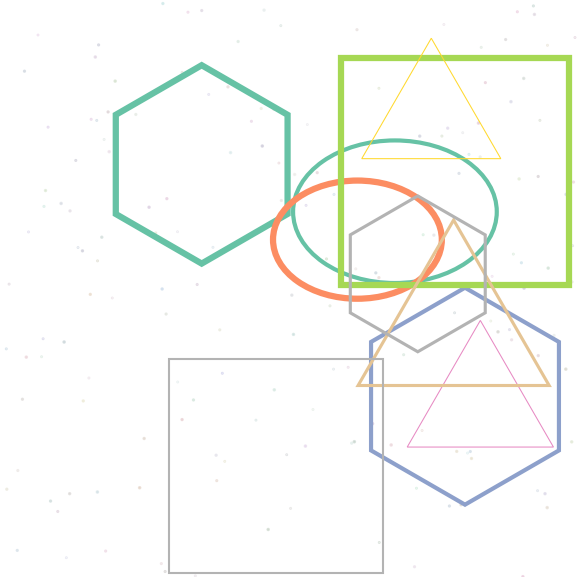[{"shape": "hexagon", "thickness": 3, "radius": 0.86, "center": [0.349, 0.714]}, {"shape": "oval", "thickness": 2, "radius": 0.88, "center": [0.684, 0.633]}, {"shape": "oval", "thickness": 3, "radius": 0.73, "center": [0.619, 0.584]}, {"shape": "hexagon", "thickness": 2, "radius": 0.94, "center": [0.805, 0.313]}, {"shape": "triangle", "thickness": 0.5, "radius": 0.73, "center": [0.832, 0.298]}, {"shape": "square", "thickness": 3, "radius": 0.98, "center": [0.788, 0.702]}, {"shape": "triangle", "thickness": 0.5, "radius": 0.7, "center": [0.747, 0.794]}, {"shape": "triangle", "thickness": 1.5, "radius": 0.96, "center": [0.785, 0.427]}, {"shape": "hexagon", "thickness": 1.5, "radius": 0.67, "center": [0.723, 0.525]}, {"shape": "square", "thickness": 1, "radius": 0.93, "center": [0.477, 0.192]}]